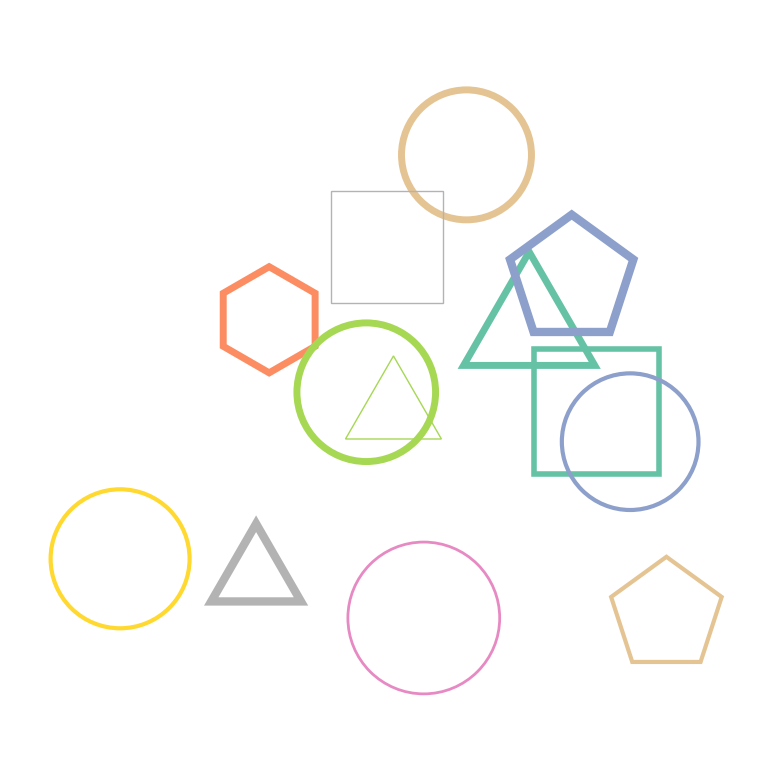[{"shape": "square", "thickness": 2, "radius": 0.4, "center": [0.775, 0.466]}, {"shape": "triangle", "thickness": 2.5, "radius": 0.49, "center": [0.687, 0.575]}, {"shape": "hexagon", "thickness": 2.5, "radius": 0.34, "center": [0.35, 0.585]}, {"shape": "pentagon", "thickness": 3, "radius": 0.42, "center": [0.742, 0.637]}, {"shape": "circle", "thickness": 1.5, "radius": 0.44, "center": [0.818, 0.426]}, {"shape": "circle", "thickness": 1, "radius": 0.49, "center": [0.55, 0.197]}, {"shape": "circle", "thickness": 2.5, "radius": 0.45, "center": [0.476, 0.491]}, {"shape": "triangle", "thickness": 0.5, "radius": 0.36, "center": [0.511, 0.466]}, {"shape": "circle", "thickness": 1.5, "radius": 0.45, "center": [0.156, 0.274]}, {"shape": "circle", "thickness": 2.5, "radius": 0.42, "center": [0.606, 0.799]}, {"shape": "pentagon", "thickness": 1.5, "radius": 0.38, "center": [0.865, 0.201]}, {"shape": "triangle", "thickness": 3, "radius": 0.34, "center": [0.333, 0.253]}, {"shape": "square", "thickness": 0.5, "radius": 0.36, "center": [0.502, 0.68]}]